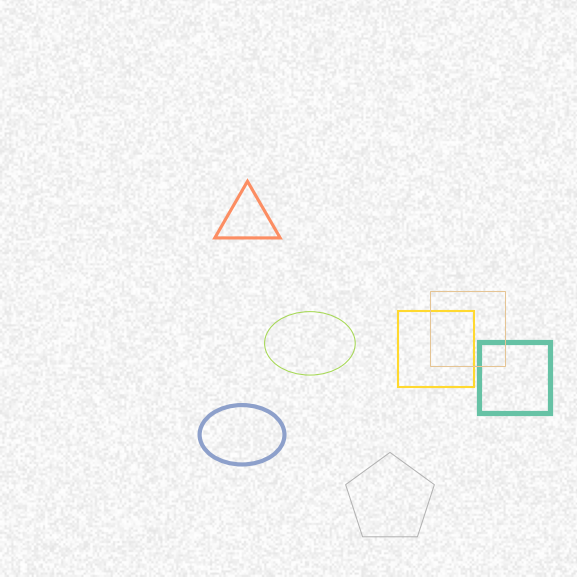[{"shape": "square", "thickness": 2.5, "radius": 0.31, "center": [0.89, 0.346]}, {"shape": "triangle", "thickness": 1.5, "radius": 0.33, "center": [0.429, 0.62]}, {"shape": "oval", "thickness": 2, "radius": 0.37, "center": [0.419, 0.246]}, {"shape": "oval", "thickness": 0.5, "radius": 0.39, "center": [0.537, 0.405]}, {"shape": "square", "thickness": 1, "radius": 0.33, "center": [0.755, 0.394]}, {"shape": "square", "thickness": 0.5, "radius": 0.32, "center": [0.81, 0.43]}, {"shape": "pentagon", "thickness": 0.5, "radius": 0.4, "center": [0.675, 0.135]}]